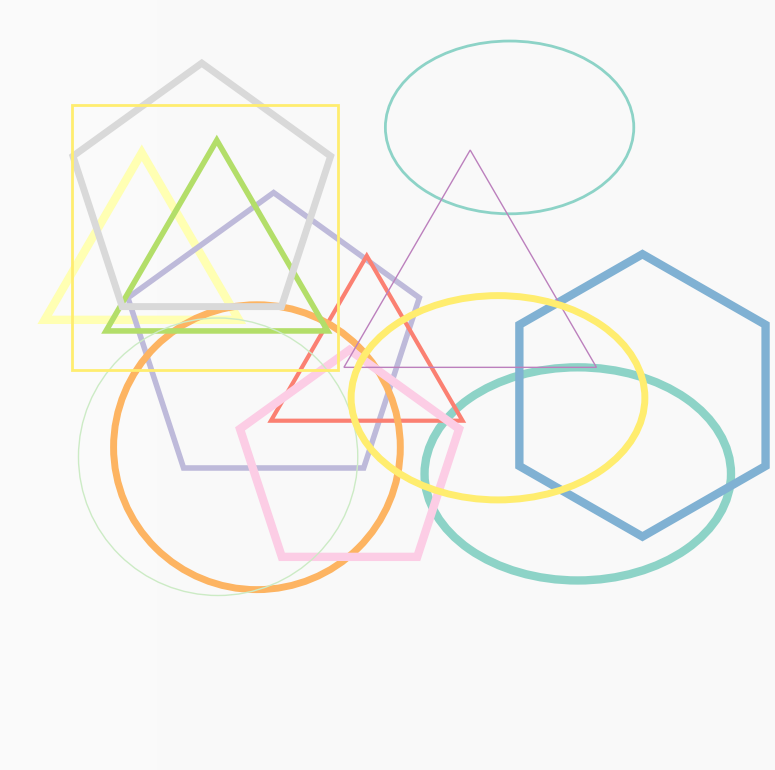[{"shape": "oval", "thickness": 1, "radius": 0.8, "center": [0.658, 0.835]}, {"shape": "oval", "thickness": 3, "radius": 0.99, "center": [0.746, 0.385]}, {"shape": "triangle", "thickness": 3, "radius": 0.72, "center": [0.183, 0.657]}, {"shape": "pentagon", "thickness": 2, "radius": 0.99, "center": [0.353, 0.552]}, {"shape": "triangle", "thickness": 1.5, "radius": 0.71, "center": [0.473, 0.525]}, {"shape": "hexagon", "thickness": 3, "radius": 0.92, "center": [0.829, 0.486]}, {"shape": "circle", "thickness": 2.5, "radius": 0.92, "center": [0.332, 0.419]}, {"shape": "triangle", "thickness": 2, "radius": 0.83, "center": [0.28, 0.653]}, {"shape": "pentagon", "thickness": 3, "radius": 0.74, "center": [0.451, 0.397]}, {"shape": "pentagon", "thickness": 2.5, "radius": 0.87, "center": [0.26, 0.743]}, {"shape": "triangle", "thickness": 0.5, "radius": 0.94, "center": [0.607, 0.617]}, {"shape": "circle", "thickness": 0.5, "radius": 0.9, "center": [0.281, 0.407]}, {"shape": "oval", "thickness": 2.5, "radius": 0.95, "center": [0.643, 0.483]}, {"shape": "square", "thickness": 1, "radius": 0.86, "center": [0.265, 0.692]}]